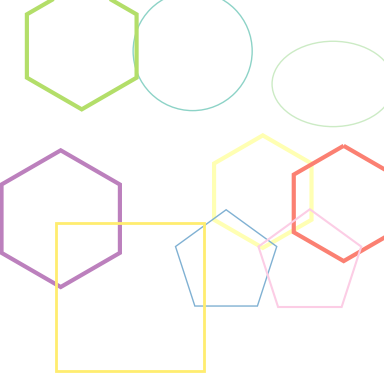[{"shape": "circle", "thickness": 1, "radius": 0.77, "center": [0.5, 0.867]}, {"shape": "hexagon", "thickness": 3, "radius": 0.73, "center": [0.683, 0.502]}, {"shape": "hexagon", "thickness": 3, "radius": 0.75, "center": [0.893, 0.472]}, {"shape": "pentagon", "thickness": 1, "radius": 0.69, "center": [0.587, 0.317]}, {"shape": "hexagon", "thickness": 3, "radius": 0.82, "center": [0.212, 0.88]}, {"shape": "pentagon", "thickness": 1.5, "radius": 0.7, "center": [0.805, 0.316]}, {"shape": "hexagon", "thickness": 3, "radius": 0.89, "center": [0.158, 0.432]}, {"shape": "oval", "thickness": 1, "radius": 0.79, "center": [0.865, 0.782]}, {"shape": "square", "thickness": 2, "radius": 0.96, "center": [0.339, 0.229]}]